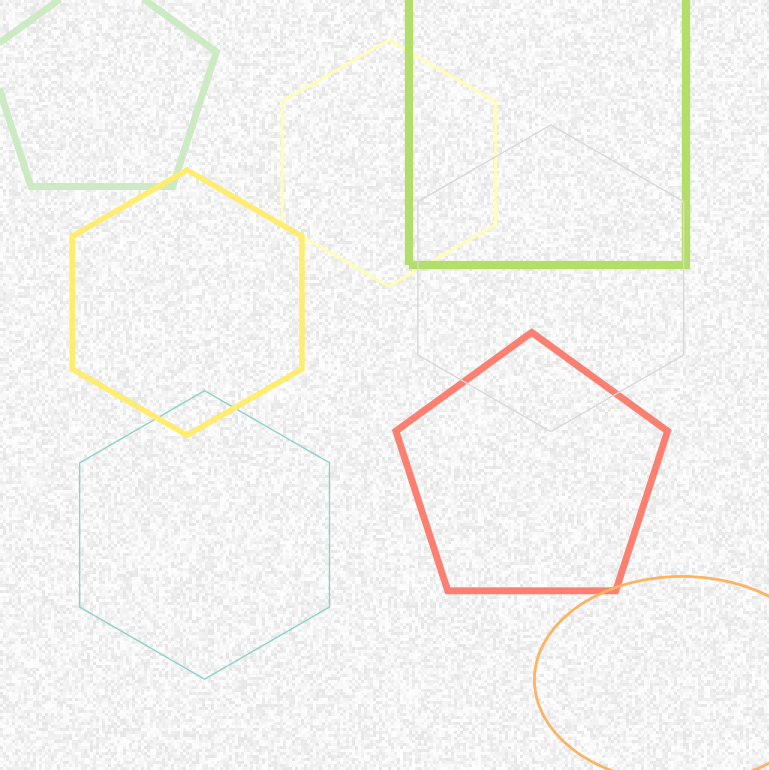[{"shape": "hexagon", "thickness": 0.5, "radius": 0.94, "center": [0.266, 0.305]}, {"shape": "hexagon", "thickness": 1, "radius": 0.8, "center": [0.505, 0.788]}, {"shape": "pentagon", "thickness": 2.5, "radius": 0.93, "center": [0.691, 0.383]}, {"shape": "oval", "thickness": 1, "radius": 0.96, "center": [0.886, 0.117]}, {"shape": "square", "thickness": 3, "radius": 0.9, "center": [0.711, 0.835]}, {"shape": "hexagon", "thickness": 0.5, "radius": 1.0, "center": [0.715, 0.639]}, {"shape": "pentagon", "thickness": 2.5, "radius": 0.78, "center": [0.132, 0.884]}, {"shape": "hexagon", "thickness": 2, "radius": 0.86, "center": [0.243, 0.607]}]